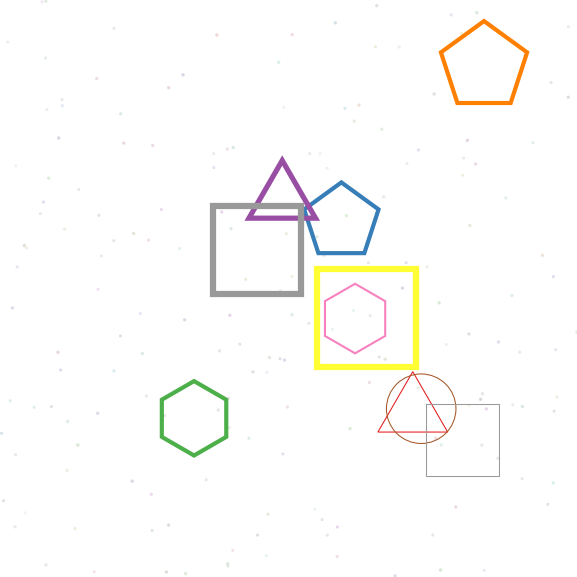[{"shape": "triangle", "thickness": 0.5, "radius": 0.35, "center": [0.715, 0.286]}, {"shape": "pentagon", "thickness": 2, "radius": 0.34, "center": [0.591, 0.616]}, {"shape": "hexagon", "thickness": 2, "radius": 0.32, "center": [0.336, 0.275]}, {"shape": "triangle", "thickness": 2.5, "radius": 0.33, "center": [0.489, 0.655]}, {"shape": "pentagon", "thickness": 2, "radius": 0.39, "center": [0.838, 0.884]}, {"shape": "square", "thickness": 3, "radius": 0.43, "center": [0.635, 0.448]}, {"shape": "circle", "thickness": 0.5, "radius": 0.3, "center": [0.729, 0.291]}, {"shape": "hexagon", "thickness": 1, "radius": 0.3, "center": [0.615, 0.448]}, {"shape": "square", "thickness": 3, "radius": 0.38, "center": [0.446, 0.566]}, {"shape": "square", "thickness": 0.5, "radius": 0.31, "center": [0.801, 0.237]}]